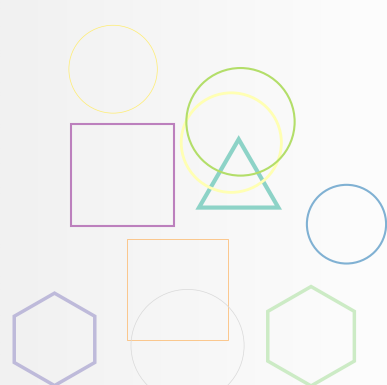[{"shape": "triangle", "thickness": 3, "radius": 0.59, "center": [0.616, 0.52]}, {"shape": "circle", "thickness": 2, "radius": 0.65, "center": [0.597, 0.63]}, {"shape": "hexagon", "thickness": 2.5, "radius": 0.6, "center": [0.141, 0.119]}, {"shape": "circle", "thickness": 1.5, "radius": 0.51, "center": [0.894, 0.418]}, {"shape": "square", "thickness": 0.5, "radius": 0.66, "center": [0.458, 0.248]}, {"shape": "circle", "thickness": 1.5, "radius": 0.7, "center": [0.621, 0.684]}, {"shape": "circle", "thickness": 0.5, "radius": 0.73, "center": [0.484, 0.102]}, {"shape": "square", "thickness": 1.5, "radius": 0.66, "center": [0.316, 0.546]}, {"shape": "hexagon", "thickness": 2.5, "radius": 0.65, "center": [0.803, 0.127]}, {"shape": "circle", "thickness": 0.5, "radius": 0.57, "center": [0.292, 0.82]}]